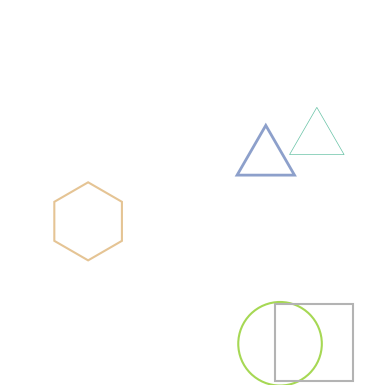[{"shape": "triangle", "thickness": 0.5, "radius": 0.41, "center": [0.823, 0.639]}, {"shape": "triangle", "thickness": 2, "radius": 0.43, "center": [0.69, 0.588]}, {"shape": "circle", "thickness": 1.5, "radius": 0.54, "center": [0.727, 0.107]}, {"shape": "hexagon", "thickness": 1.5, "radius": 0.51, "center": [0.229, 0.425]}, {"shape": "square", "thickness": 1.5, "radius": 0.51, "center": [0.815, 0.11]}]